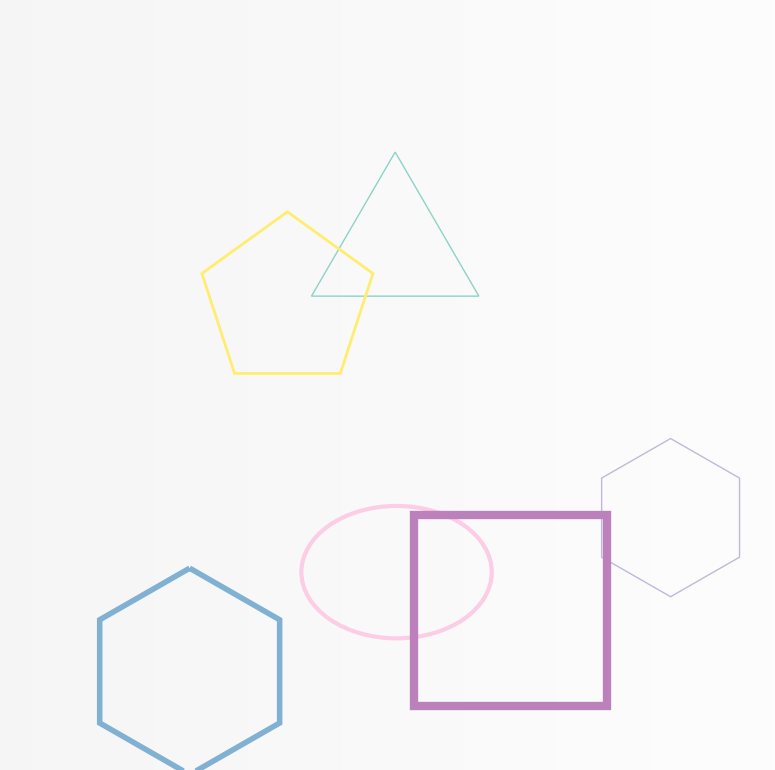[{"shape": "triangle", "thickness": 0.5, "radius": 0.62, "center": [0.51, 0.678]}, {"shape": "hexagon", "thickness": 0.5, "radius": 0.51, "center": [0.865, 0.328]}, {"shape": "hexagon", "thickness": 2, "radius": 0.67, "center": [0.245, 0.128]}, {"shape": "oval", "thickness": 1.5, "radius": 0.61, "center": [0.512, 0.257]}, {"shape": "square", "thickness": 3, "radius": 0.62, "center": [0.659, 0.207]}, {"shape": "pentagon", "thickness": 1, "radius": 0.58, "center": [0.371, 0.609]}]